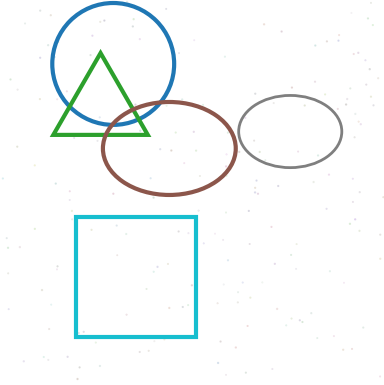[{"shape": "circle", "thickness": 3, "radius": 0.79, "center": [0.294, 0.834]}, {"shape": "triangle", "thickness": 3, "radius": 0.71, "center": [0.261, 0.72]}, {"shape": "oval", "thickness": 3, "radius": 0.86, "center": [0.44, 0.614]}, {"shape": "oval", "thickness": 2, "radius": 0.67, "center": [0.754, 0.658]}, {"shape": "square", "thickness": 3, "radius": 0.78, "center": [0.354, 0.281]}]